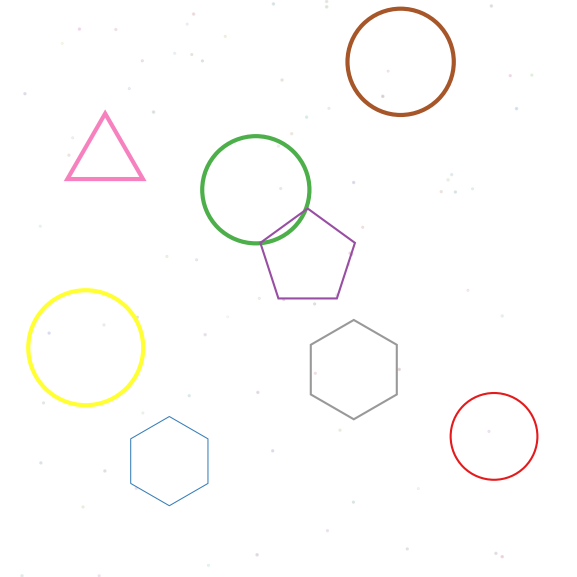[{"shape": "circle", "thickness": 1, "radius": 0.38, "center": [0.855, 0.243]}, {"shape": "hexagon", "thickness": 0.5, "radius": 0.39, "center": [0.293, 0.201]}, {"shape": "circle", "thickness": 2, "radius": 0.46, "center": [0.443, 0.671]}, {"shape": "pentagon", "thickness": 1, "radius": 0.43, "center": [0.533, 0.552]}, {"shape": "circle", "thickness": 2, "radius": 0.5, "center": [0.148, 0.397]}, {"shape": "circle", "thickness": 2, "radius": 0.46, "center": [0.694, 0.892]}, {"shape": "triangle", "thickness": 2, "radius": 0.38, "center": [0.182, 0.727]}, {"shape": "hexagon", "thickness": 1, "radius": 0.43, "center": [0.613, 0.359]}]